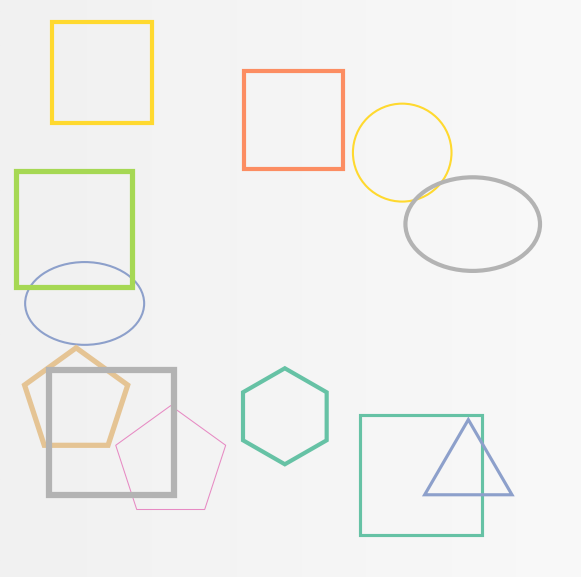[{"shape": "square", "thickness": 1.5, "radius": 0.52, "center": [0.724, 0.177]}, {"shape": "hexagon", "thickness": 2, "radius": 0.42, "center": [0.49, 0.278]}, {"shape": "square", "thickness": 2, "radius": 0.42, "center": [0.505, 0.791]}, {"shape": "oval", "thickness": 1, "radius": 0.51, "center": [0.146, 0.474]}, {"shape": "triangle", "thickness": 1.5, "radius": 0.43, "center": [0.806, 0.186]}, {"shape": "pentagon", "thickness": 0.5, "radius": 0.5, "center": [0.294, 0.197]}, {"shape": "square", "thickness": 2.5, "radius": 0.5, "center": [0.127, 0.602]}, {"shape": "circle", "thickness": 1, "radius": 0.42, "center": [0.692, 0.735]}, {"shape": "square", "thickness": 2, "radius": 0.43, "center": [0.176, 0.874]}, {"shape": "pentagon", "thickness": 2.5, "radius": 0.47, "center": [0.131, 0.304]}, {"shape": "oval", "thickness": 2, "radius": 0.58, "center": [0.813, 0.611]}, {"shape": "square", "thickness": 3, "radius": 0.54, "center": [0.192, 0.25]}]